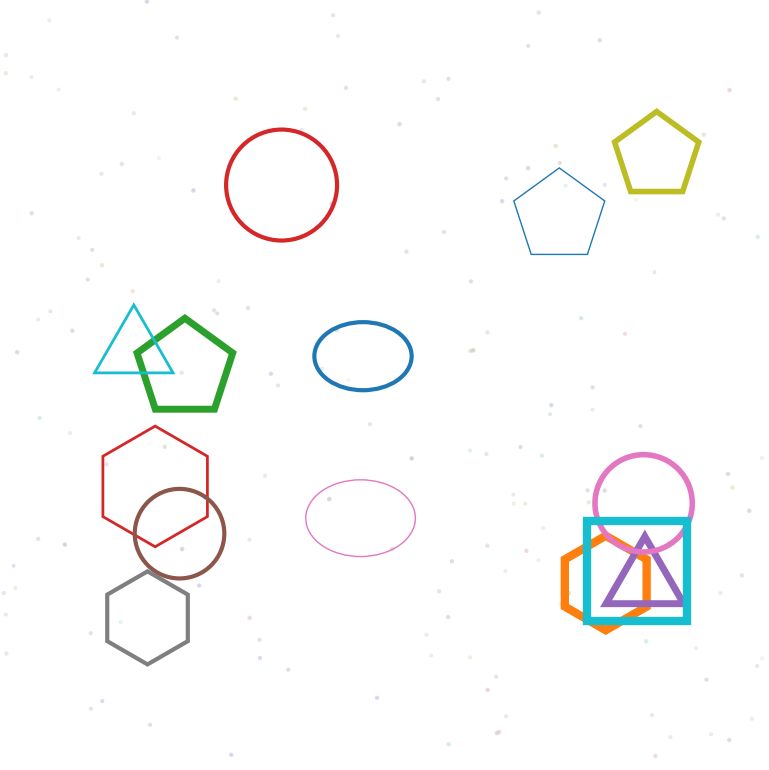[{"shape": "oval", "thickness": 1.5, "radius": 0.32, "center": [0.471, 0.537]}, {"shape": "pentagon", "thickness": 0.5, "radius": 0.31, "center": [0.726, 0.72]}, {"shape": "hexagon", "thickness": 3, "radius": 0.31, "center": [0.787, 0.243]}, {"shape": "pentagon", "thickness": 2.5, "radius": 0.33, "center": [0.24, 0.521]}, {"shape": "hexagon", "thickness": 1, "radius": 0.39, "center": [0.201, 0.368]}, {"shape": "circle", "thickness": 1.5, "radius": 0.36, "center": [0.366, 0.76]}, {"shape": "triangle", "thickness": 2.5, "radius": 0.29, "center": [0.837, 0.245]}, {"shape": "circle", "thickness": 1.5, "radius": 0.29, "center": [0.233, 0.307]}, {"shape": "oval", "thickness": 0.5, "radius": 0.36, "center": [0.468, 0.327]}, {"shape": "circle", "thickness": 2, "radius": 0.32, "center": [0.836, 0.346]}, {"shape": "hexagon", "thickness": 1.5, "radius": 0.3, "center": [0.192, 0.198]}, {"shape": "pentagon", "thickness": 2, "radius": 0.29, "center": [0.853, 0.798]}, {"shape": "triangle", "thickness": 1, "radius": 0.29, "center": [0.174, 0.545]}, {"shape": "square", "thickness": 3, "radius": 0.32, "center": [0.827, 0.258]}]